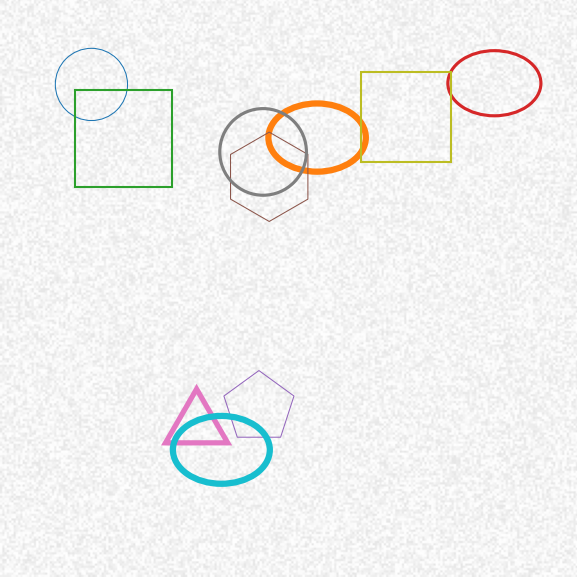[{"shape": "circle", "thickness": 0.5, "radius": 0.31, "center": [0.158, 0.853]}, {"shape": "oval", "thickness": 3, "radius": 0.42, "center": [0.549, 0.761]}, {"shape": "square", "thickness": 1, "radius": 0.42, "center": [0.213, 0.759]}, {"shape": "oval", "thickness": 1.5, "radius": 0.4, "center": [0.856, 0.855]}, {"shape": "pentagon", "thickness": 0.5, "radius": 0.32, "center": [0.448, 0.294]}, {"shape": "hexagon", "thickness": 0.5, "radius": 0.39, "center": [0.466, 0.693]}, {"shape": "triangle", "thickness": 2.5, "radius": 0.31, "center": [0.34, 0.263]}, {"shape": "circle", "thickness": 1.5, "radius": 0.38, "center": [0.456, 0.736]}, {"shape": "square", "thickness": 1, "radius": 0.39, "center": [0.703, 0.797]}, {"shape": "oval", "thickness": 3, "radius": 0.42, "center": [0.383, 0.22]}]